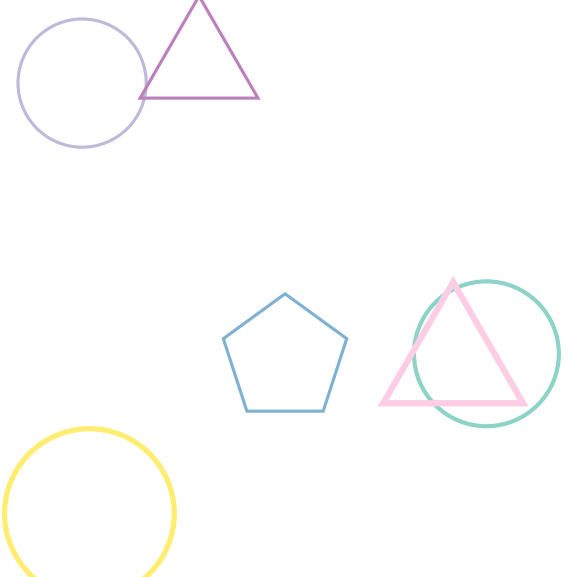[{"shape": "circle", "thickness": 2, "radius": 0.63, "center": [0.842, 0.386]}, {"shape": "circle", "thickness": 1.5, "radius": 0.56, "center": [0.142, 0.855]}, {"shape": "pentagon", "thickness": 1.5, "radius": 0.56, "center": [0.494, 0.378]}, {"shape": "triangle", "thickness": 3, "radius": 0.7, "center": [0.785, 0.371]}, {"shape": "triangle", "thickness": 1.5, "radius": 0.59, "center": [0.345, 0.888]}, {"shape": "circle", "thickness": 2.5, "radius": 0.73, "center": [0.155, 0.11]}]